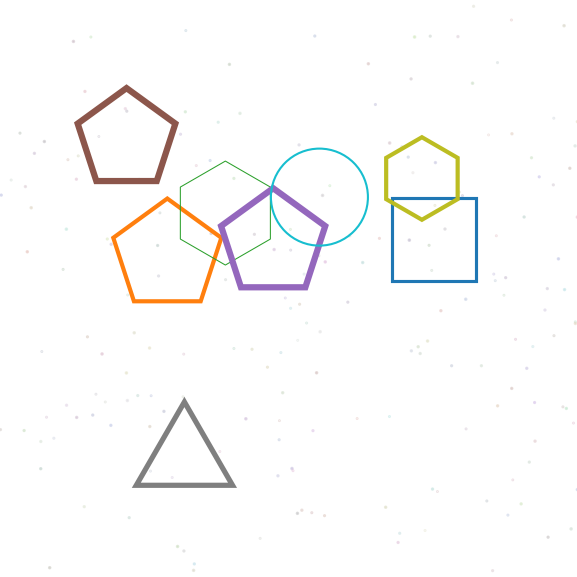[{"shape": "square", "thickness": 1.5, "radius": 0.36, "center": [0.752, 0.584]}, {"shape": "pentagon", "thickness": 2, "radius": 0.49, "center": [0.29, 0.557]}, {"shape": "hexagon", "thickness": 0.5, "radius": 0.45, "center": [0.39, 0.63]}, {"shape": "pentagon", "thickness": 3, "radius": 0.47, "center": [0.473, 0.578]}, {"shape": "pentagon", "thickness": 3, "radius": 0.44, "center": [0.219, 0.758]}, {"shape": "triangle", "thickness": 2.5, "radius": 0.48, "center": [0.319, 0.207]}, {"shape": "hexagon", "thickness": 2, "radius": 0.36, "center": [0.731, 0.69]}, {"shape": "circle", "thickness": 1, "radius": 0.42, "center": [0.553, 0.658]}]